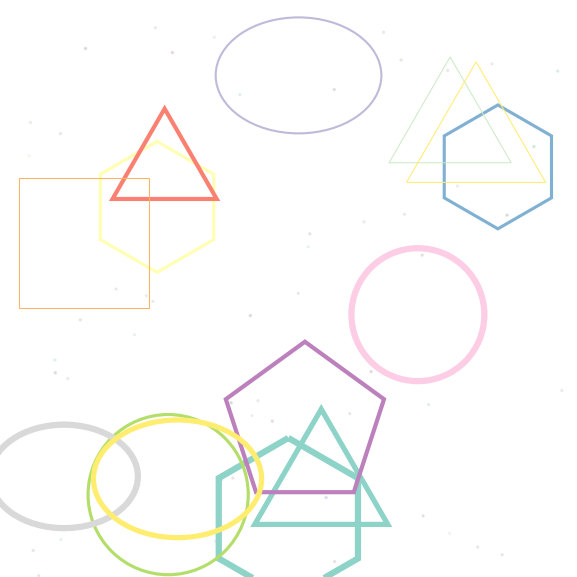[{"shape": "triangle", "thickness": 2.5, "radius": 0.67, "center": [0.556, 0.158]}, {"shape": "hexagon", "thickness": 3, "radius": 0.7, "center": [0.499, 0.102]}, {"shape": "hexagon", "thickness": 1.5, "radius": 0.57, "center": [0.272, 0.641]}, {"shape": "oval", "thickness": 1, "radius": 0.72, "center": [0.517, 0.869]}, {"shape": "triangle", "thickness": 2, "radius": 0.52, "center": [0.285, 0.707]}, {"shape": "hexagon", "thickness": 1.5, "radius": 0.54, "center": [0.862, 0.71]}, {"shape": "square", "thickness": 0.5, "radius": 0.56, "center": [0.145, 0.579]}, {"shape": "circle", "thickness": 1.5, "radius": 0.69, "center": [0.291, 0.143]}, {"shape": "circle", "thickness": 3, "radius": 0.58, "center": [0.724, 0.454]}, {"shape": "oval", "thickness": 3, "radius": 0.64, "center": [0.111, 0.174]}, {"shape": "pentagon", "thickness": 2, "radius": 0.72, "center": [0.528, 0.263]}, {"shape": "triangle", "thickness": 0.5, "radius": 0.61, "center": [0.779, 0.778]}, {"shape": "oval", "thickness": 2.5, "radius": 0.73, "center": [0.307, 0.17]}, {"shape": "triangle", "thickness": 0.5, "radius": 0.7, "center": [0.824, 0.753]}]